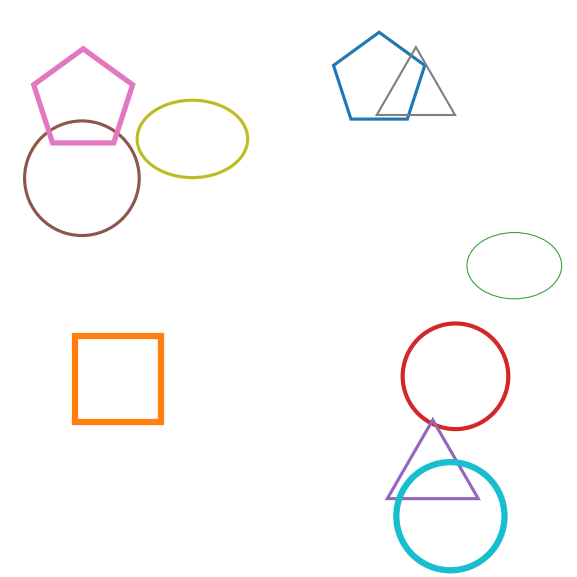[{"shape": "pentagon", "thickness": 1.5, "radius": 0.42, "center": [0.657, 0.86]}, {"shape": "square", "thickness": 3, "radius": 0.37, "center": [0.204, 0.343]}, {"shape": "oval", "thickness": 0.5, "radius": 0.41, "center": [0.891, 0.539]}, {"shape": "circle", "thickness": 2, "radius": 0.46, "center": [0.789, 0.348]}, {"shape": "triangle", "thickness": 1.5, "radius": 0.45, "center": [0.749, 0.181]}, {"shape": "circle", "thickness": 1.5, "radius": 0.5, "center": [0.142, 0.691]}, {"shape": "pentagon", "thickness": 2.5, "radius": 0.45, "center": [0.144, 0.825]}, {"shape": "triangle", "thickness": 1, "radius": 0.39, "center": [0.72, 0.839]}, {"shape": "oval", "thickness": 1.5, "radius": 0.48, "center": [0.333, 0.759]}, {"shape": "circle", "thickness": 3, "radius": 0.47, "center": [0.78, 0.105]}]